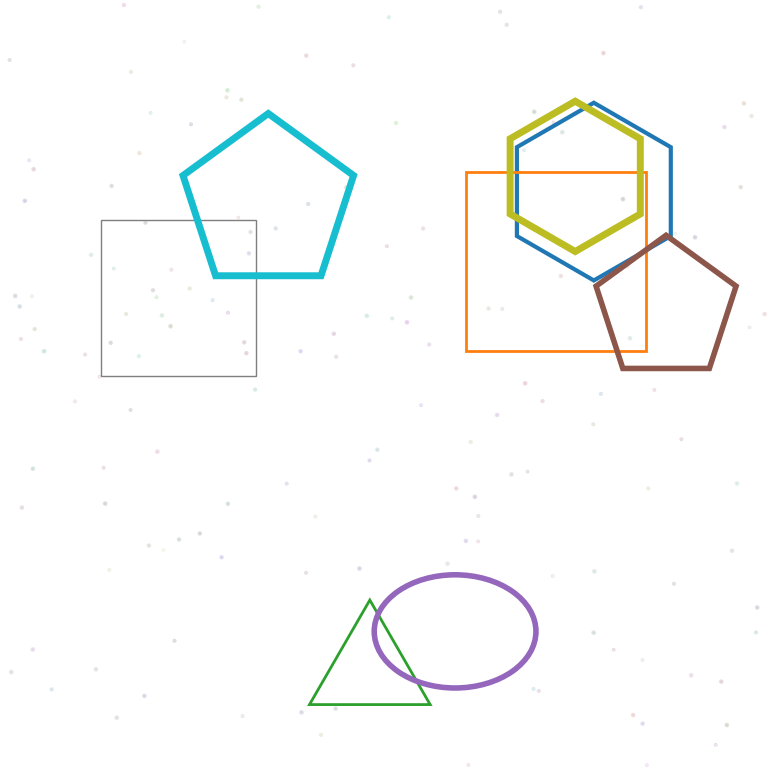[{"shape": "hexagon", "thickness": 1.5, "radius": 0.58, "center": [0.771, 0.751]}, {"shape": "square", "thickness": 1, "radius": 0.58, "center": [0.722, 0.66]}, {"shape": "triangle", "thickness": 1, "radius": 0.45, "center": [0.48, 0.13]}, {"shape": "oval", "thickness": 2, "radius": 0.53, "center": [0.591, 0.18]}, {"shape": "pentagon", "thickness": 2, "radius": 0.48, "center": [0.865, 0.599]}, {"shape": "square", "thickness": 0.5, "radius": 0.51, "center": [0.232, 0.613]}, {"shape": "hexagon", "thickness": 2.5, "radius": 0.49, "center": [0.747, 0.771]}, {"shape": "pentagon", "thickness": 2.5, "radius": 0.58, "center": [0.348, 0.736]}]